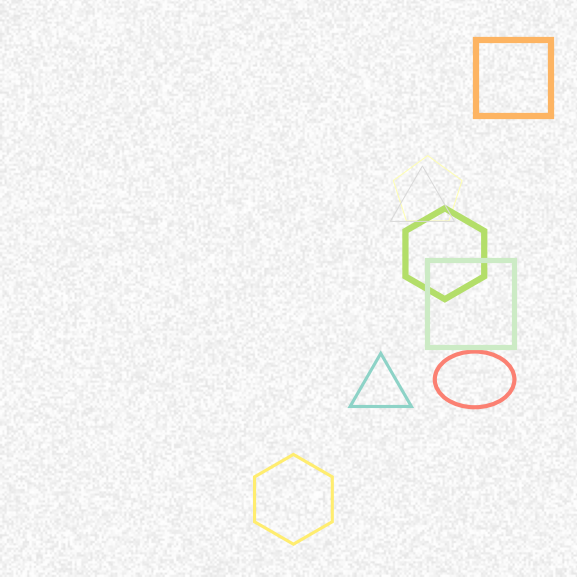[{"shape": "triangle", "thickness": 1.5, "radius": 0.31, "center": [0.659, 0.326]}, {"shape": "pentagon", "thickness": 0.5, "radius": 0.31, "center": [0.741, 0.667]}, {"shape": "oval", "thickness": 2, "radius": 0.34, "center": [0.822, 0.342]}, {"shape": "square", "thickness": 3, "radius": 0.33, "center": [0.889, 0.864]}, {"shape": "hexagon", "thickness": 3, "radius": 0.39, "center": [0.77, 0.56]}, {"shape": "triangle", "thickness": 0.5, "radius": 0.32, "center": [0.731, 0.648]}, {"shape": "square", "thickness": 2.5, "radius": 0.38, "center": [0.815, 0.474]}, {"shape": "hexagon", "thickness": 1.5, "radius": 0.39, "center": [0.508, 0.135]}]